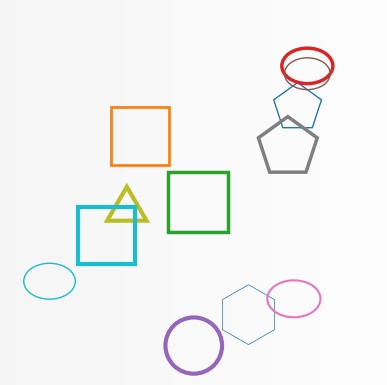[{"shape": "pentagon", "thickness": 1, "radius": 0.32, "center": [0.768, 0.721]}, {"shape": "hexagon", "thickness": 0.5, "radius": 0.39, "center": [0.641, 0.183]}, {"shape": "square", "thickness": 2, "radius": 0.37, "center": [0.361, 0.647]}, {"shape": "square", "thickness": 2.5, "radius": 0.39, "center": [0.51, 0.476]}, {"shape": "oval", "thickness": 2.5, "radius": 0.33, "center": [0.793, 0.829]}, {"shape": "circle", "thickness": 3, "radius": 0.37, "center": [0.5, 0.102]}, {"shape": "oval", "thickness": 1, "radius": 0.29, "center": [0.793, 0.809]}, {"shape": "oval", "thickness": 1.5, "radius": 0.34, "center": [0.759, 0.224]}, {"shape": "pentagon", "thickness": 2.5, "radius": 0.4, "center": [0.743, 0.617]}, {"shape": "triangle", "thickness": 3, "radius": 0.29, "center": [0.327, 0.456]}, {"shape": "square", "thickness": 3, "radius": 0.37, "center": [0.274, 0.389]}, {"shape": "oval", "thickness": 1, "radius": 0.33, "center": [0.128, 0.27]}]